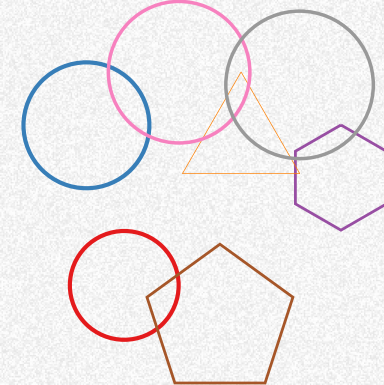[{"shape": "circle", "thickness": 3, "radius": 0.71, "center": [0.323, 0.259]}, {"shape": "circle", "thickness": 3, "radius": 0.82, "center": [0.224, 0.675]}, {"shape": "hexagon", "thickness": 2, "radius": 0.68, "center": [0.886, 0.539]}, {"shape": "triangle", "thickness": 0.5, "radius": 0.88, "center": [0.626, 0.637]}, {"shape": "pentagon", "thickness": 2, "radius": 1.0, "center": [0.571, 0.166]}, {"shape": "circle", "thickness": 2.5, "radius": 0.92, "center": [0.465, 0.812]}, {"shape": "circle", "thickness": 2.5, "radius": 0.96, "center": [0.778, 0.78]}]